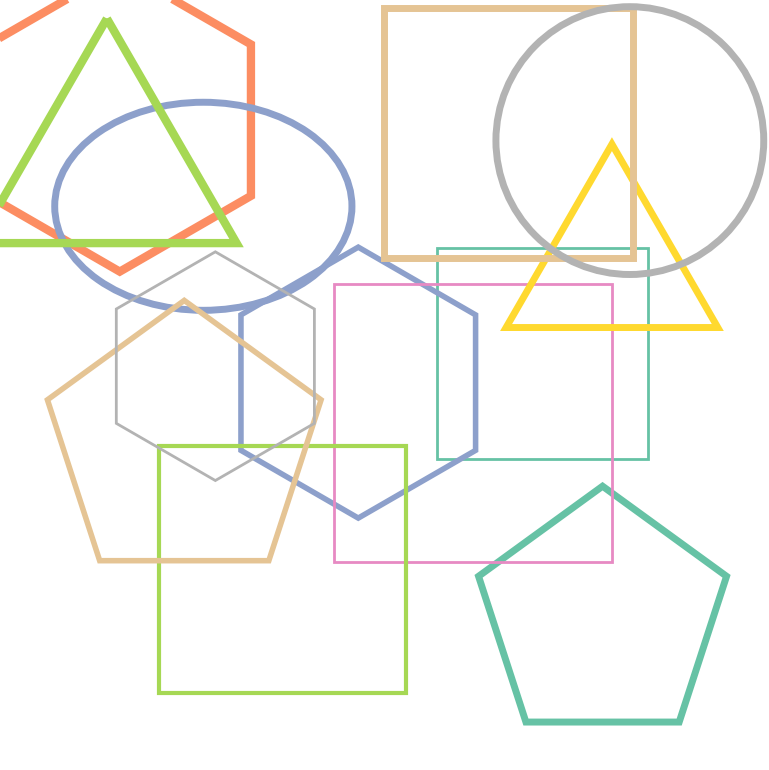[{"shape": "square", "thickness": 1, "radius": 0.68, "center": [0.704, 0.541]}, {"shape": "pentagon", "thickness": 2.5, "radius": 0.85, "center": [0.783, 0.199]}, {"shape": "hexagon", "thickness": 3, "radius": 0.98, "center": [0.156, 0.844]}, {"shape": "oval", "thickness": 2.5, "radius": 0.97, "center": [0.264, 0.732]}, {"shape": "hexagon", "thickness": 2, "radius": 0.88, "center": [0.465, 0.503]}, {"shape": "square", "thickness": 1, "radius": 0.9, "center": [0.614, 0.451]}, {"shape": "triangle", "thickness": 3, "radius": 0.97, "center": [0.139, 0.781]}, {"shape": "square", "thickness": 1.5, "radius": 0.8, "center": [0.367, 0.261]}, {"shape": "triangle", "thickness": 2.5, "radius": 0.79, "center": [0.795, 0.654]}, {"shape": "square", "thickness": 2.5, "radius": 0.81, "center": [0.66, 0.827]}, {"shape": "pentagon", "thickness": 2, "radius": 0.93, "center": [0.239, 0.423]}, {"shape": "circle", "thickness": 2.5, "radius": 0.87, "center": [0.818, 0.817]}, {"shape": "hexagon", "thickness": 1, "radius": 0.74, "center": [0.28, 0.524]}]